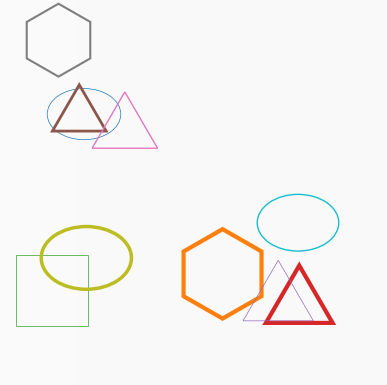[{"shape": "oval", "thickness": 0.5, "radius": 0.47, "center": [0.217, 0.704]}, {"shape": "hexagon", "thickness": 3, "radius": 0.58, "center": [0.574, 0.289]}, {"shape": "square", "thickness": 0.5, "radius": 0.46, "center": [0.134, 0.245]}, {"shape": "triangle", "thickness": 3, "radius": 0.5, "center": [0.772, 0.211]}, {"shape": "triangle", "thickness": 0.5, "radius": 0.52, "center": [0.718, 0.219]}, {"shape": "triangle", "thickness": 2, "radius": 0.4, "center": [0.205, 0.7]}, {"shape": "triangle", "thickness": 1, "radius": 0.49, "center": [0.322, 0.664]}, {"shape": "hexagon", "thickness": 1.5, "radius": 0.47, "center": [0.151, 0.896]}, {"shape": "oval", "thickness": 2.5, "radius": 0.58, "center": [0.223, 0.33]}, {"shape": "oval", "thickness": 1, "radius": 0.53, "center": [0.769, 0.422]}]